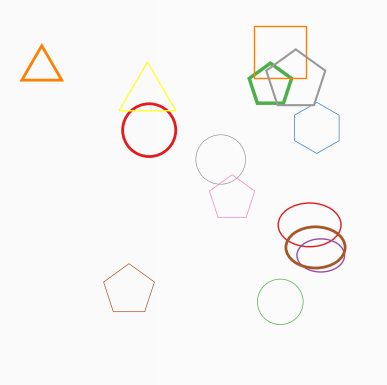[{"shape": "circle", "thickness": 2, "radius": 0.34, "center": [0.385, 0.662]}, {"shape": "oval", "thickness": 1, "radius": 0.41, "center": [0.799, 0.416]}, {"shape": "hexagon", "thickness": 0.5, "radius": 0.33, "center": [0.818, 0.668]}, {"shape": "circle", "thickness": 0.5, "radius": 0.3, "center": [0.723, 0.216]}, {"shape": "pentagon", "thickness": 2.5, "radius": 0.29, "center": [0.698, 0.778]}, {"shape": "oval", "thickness": 1, "radius": 0.31, "center": [0.828, 0.337]}, {"shape": "square", "thickness": 1, "radius": 0.34, "center": [0.722, 0.865]}, {"shape": "triangle", "thickness": 2, "radius": 0.3, "center": [0.108, 0.822]}, {"shape": "triangle", "thickness": 1, "radius": 0.42, "center": [0.381, 0.755]}, {"shape": "pentagon", "thickness": 0.5, "radius": 0.34, "center": [0.333, 0.246]}, {"shape": "oval", "thickness": 2, "radius": 0.38, "center": [0.814, 0.357]}, {"shape": "pentagon", "thickness": 0.5, "radius": 0.31, "center": [0.599, 0.485]}, {"shape": "pentagon", "thickness": 1.5, "radius": 0.4, "center": [0.763, 0.792]}, {"shape": "circle", "thickness": 0.5, "radius": 0.32, "center": [0.57, 0.586]}]